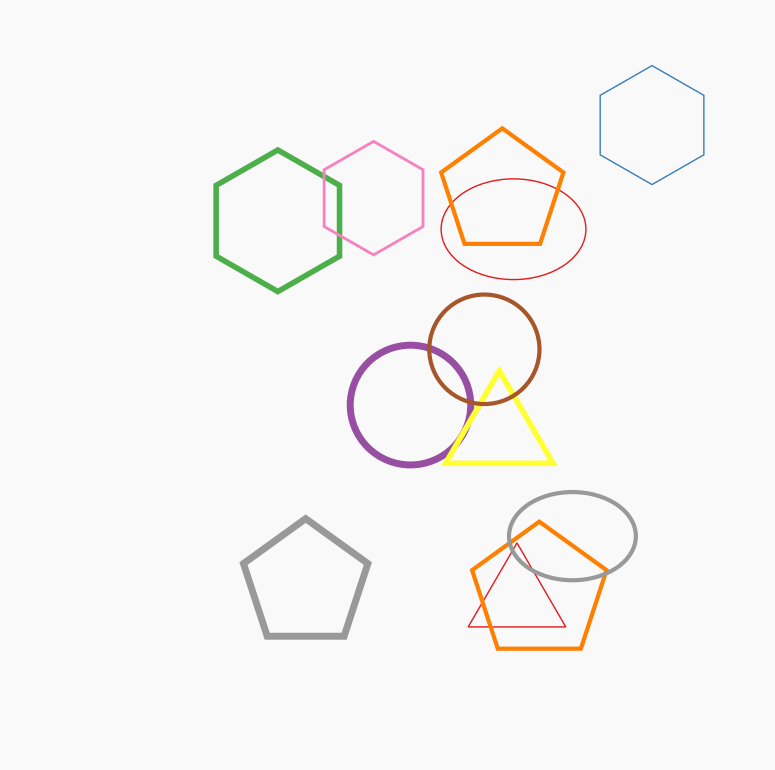[{"shape": "triangle", "thickness": 0.5, "radius": 0.36, "center": [0.667, 0.222]}, {"shape": "oval", "thickness": 0.5, "radius": 0.47, "center": [0.663, 0.702]}, {"shape": "hexagon", "thickness": 0.5, "radius": 0.39, "center": [0.841, 0.838]}, {"shape": "hexagon", "thickness": 2, "radius": 0.46, "center": [0.359, 0.713]}, {"shape": "circle", "thickness": 2.5, "radius": 0.39, "center": [0.53, 0.474]}, {"shape": "pentagon", "thickness": 1.5, "radius": 0.41, "center": [0.648, 0.75]}, {"shape": "pentagon", "thickness": 1.5, "radius": 0.46, "center": [0.696, 0.231]}, {"shape": "triangle", "thickness": 2, "radius": 0.4, "center": [0.644, 0.438]}, {"shape": "circle", "thickness": 1.5, "radius": 0.36, "center": [0.625, 0.546]}, {"shape": "hexagon", "thickness": 1, "radius": 0.37, "center": [0.482, 0.743]}, {"shape": "pentagon", "thickness": 2.5, "radius": 0.42, "center": [0.394, 0.242]}, {"shape": "oval", "thickness": 1.5, "radius": 0.41, "center": [0.739, 0.304]}]